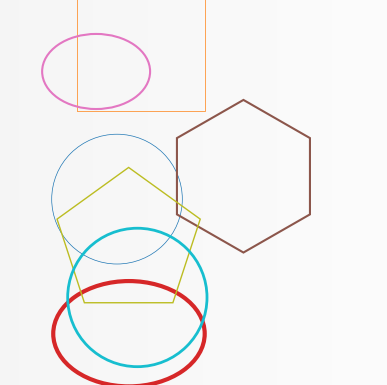[{"shape": "circle", "thickness": 0.5, "radius": 0.84, "center": [0.302, 0.483]}, {"shape": "square", "thickness": 0.5, "radius": 0.83, "center": [0.363, 0.877]}, {"shape": "oval", "thickness": 3, "radius": 0.98, "center": [0.333, 0.133]}, {"shape": "hexagon", "thickness": 1.5, "radius": 0.99, "center": [0.628, 0.542]}, {"shape": "oval", "thickness": 1.5, "radius": 0.7, "center": [0.248, 0.814]}, {"shape": "pentagon", "thickness": 1, "radius": 0.97, "center": [0.332, 0.371]}, {"shape": "circle", "thickness": 2, "radius": 0.9, "center": [0.354, 0.227]}]